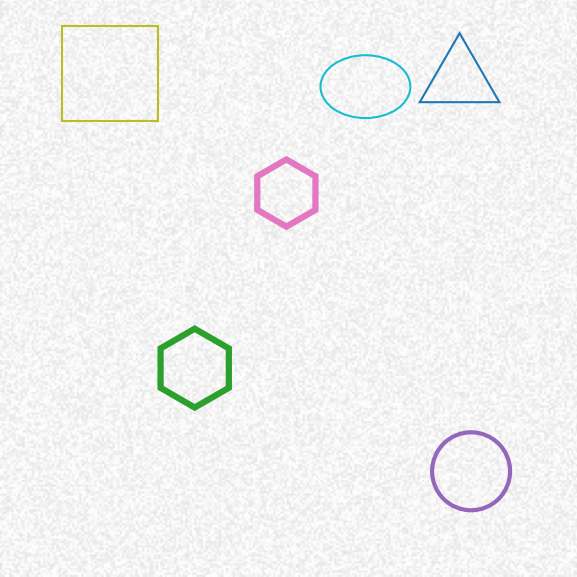[{"shape": "triangle", "thickness": 1, "radius": 0.4, "center": [0.796, 0.862]}, {"shape": "hexagon", "thickness": 3, "radius": 0.34, "center": [0.337, 0.362]}, {"shape": "circle", "thickness": 2, "radius": 0.34, "center": [0.816, 0.183]}, {"shape": "hexagon", "thickness": 3, "radius": 0.29, "center": [0.496, 0.665]}, {"shape": "square", "thickness": 1, "radius": 0.41, "center": [0.191, 0.872]}, {"shape": "oval", "thickness": 1, "radius": 0.39, "center": [0.633, 0.849]}]